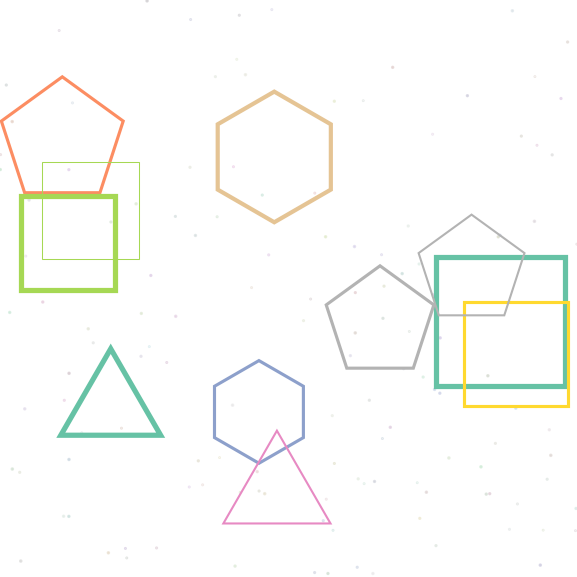[{"shape": "square", "thickness": 2.5, "radius": 0.56, "center": [0.867, 0.442]}, {"shape": "triangle", "thickness": 2.5, "radius": 0.5, "center": [0.192, 0.295]}, {"shape": "pentagon", "thickness": 1.5, "radius": 0.55, "center": [0.108, 0.755]}, {"shape": "hexagon", "thickness": 1.5, "radius": 0.44, "center": [0.448, 0.286]}, {"shape": "triangle", "thickness": 1, "radius": 0.54, "center": [0.48, 0.146]}, {"shape": "square", "thickness": 2.5, "radius": 0.41, "center": [0.118, 0.578]}, {"shape": "square", "thickness": 0.5, "radius": 0.42, "center": [0.157, 0.635]}, {"shape": "square", "thickness": 1.5, "radius": 0.45, "center": [0.893, 0.386]}, {"shape": "hexagon", "thickness": 2, "radius": 0.57, "center": [0.475, 0.727]}, {"shape": "pentagon", "thickness": 1, "radius": 0.48, "center": [0.817, 0.531]}, {"shape": "pentagon", "thickness": 1.5, "radius": 0.49, "center": [0.658, 0.441]}]